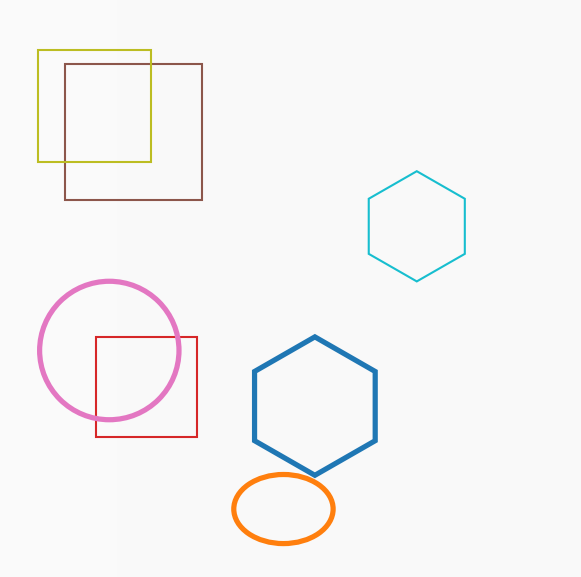[{"shape": "hexagon", "thickness": 2.5, "radius": 0.6, "center": [0.542, 0.296]}, {"shape": "oval", "thickness": 2.5, "radius": 0.43, "center": [0.488, 0.118]}, {"shape": "square", "thickness": 1, "radius": 0.43, "center": [0.252, 0.329]}, {"shape": "square", "thickness": 1, "radius": 0.59, "center": [0.229, 0.77]}, {"shape": "circle", "thickness": 2.5, "radius": 0.6, "center": [0.188, 0.392]}, {"shape": "square", "thickness": 1, "radius": 0.48, "center": [0.162, 0.816]}, {"shape": "hexagon", "thickness": 1, "radius": 0.48, "center": [0.717, 0.607]}]